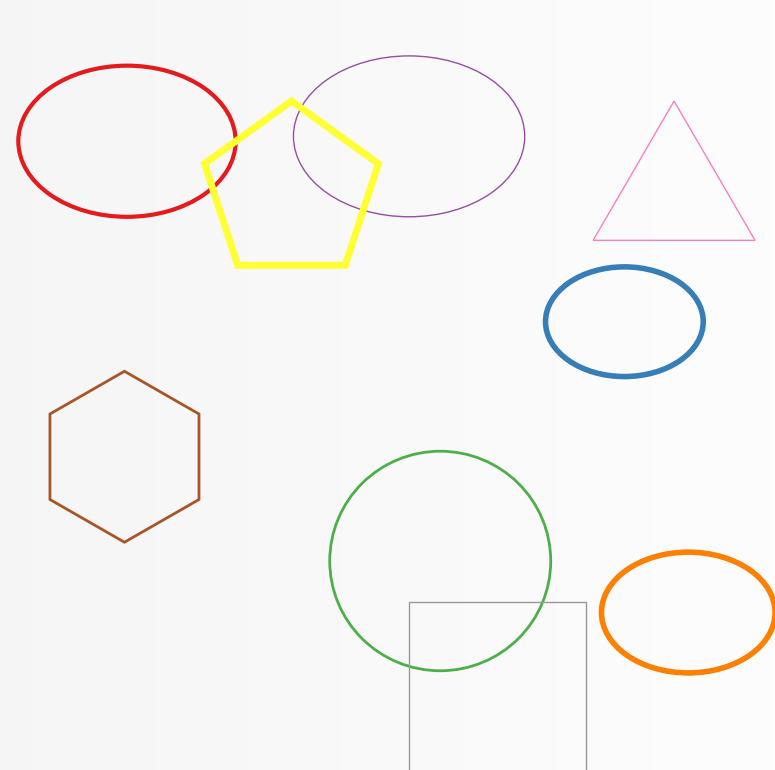[{"shape": "oval", "thickness": 1.5, "radius": 0.7, "center": [0.164, 0.817]}, {"shape": "oval", "thickness": 2, "radius": 0.51, "center": [0.806, 0.582]}, {"shape": "circle", "thickness": 1, "radius": 0.71, "center": [0.568, 0.271]}, {"shape": "oval", "thickness": 0.5, "radius": 0.75, "center": [0.528, 0.823]}, {"shape": "oval", "thickness": 2, "radius": 0.56, "center": [0.888, 0.205]}, {"shape": "pentagon", "thickness": 2.5, "radius": 0.59, "center": [0.376, 0.751]}, {"shape": "hexagon", "thickness": 1, "radius": 0.56, "center": [0.161, 0.407]}, {"shape": "triangle", "thickness": 0.5, "radius": 0.6, "center": [0.87, 0.748]}, {"shape": "square", "thickness": 0.5, "radius": 0.57, "center": [0.642, 0.104]}]